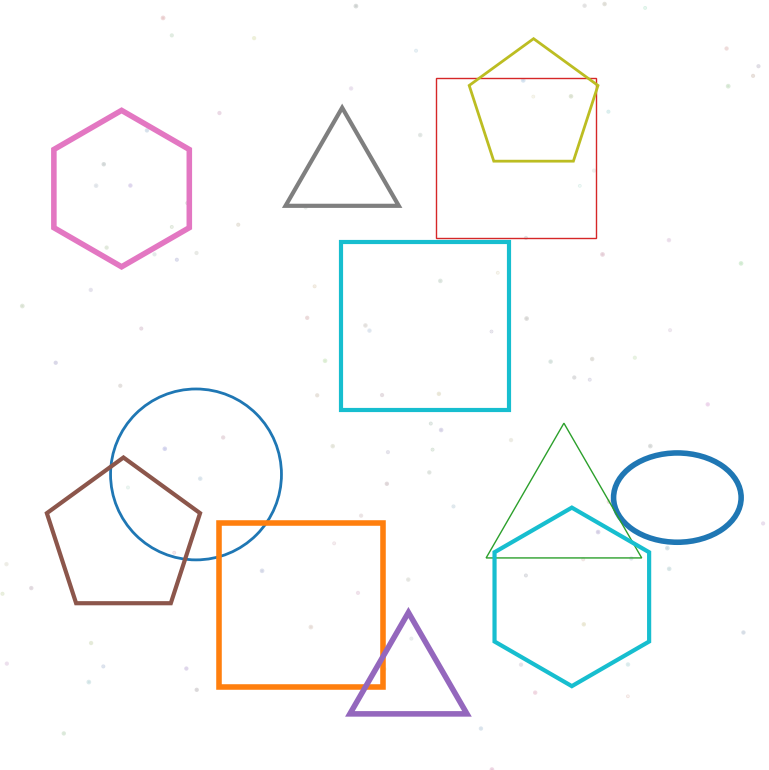[{"shape": "circle", "thickness": 1, "radius": 0.55, "center": [0.255, 0.384]}, {"shape": "oval", "thickness": 2, "radius": 0.41, "center": [0.88, 0.354]}, {"shape": "square", "thickness": 2, "radius": 0.53, "center": [0.39, 0.214]}, {"shape": "triangle", "thickness": 0.5, "radius": 0.58, "center": [0.732, 0.334]}, {"shape": "square", "thickness": 0.5, "radius": 0.52, "center": [0.671, 0.794]}, {"shape": "triangle", "thickness": 2, "radius": 0.44, "center": [0.53, 0.117]}, {"shape": "pentagon", "thickness": 1.5, "radius": 0.52, "center": [0.16, 0.301]}, {"shape": "hexagon", "thickness": 2, "radius": 0.51, "center": [0.158, 0.755]}, {"shape": "triangle", "thickness": 1.5, "radius": 0.42, "center": [0.444, 0.775]}, {"shape": "pentagon", "thickness": 1, "radius": 0.44, "center": [0.693, 0.862]}, {"shape": "hexagon", "thickness": 1.5, "radius": 0.58, "center": [0.743, 0.225]}, {"shape": "square", "thickness": 1.5, "radius": 0.55, "center": [0.552, 0.577]}]